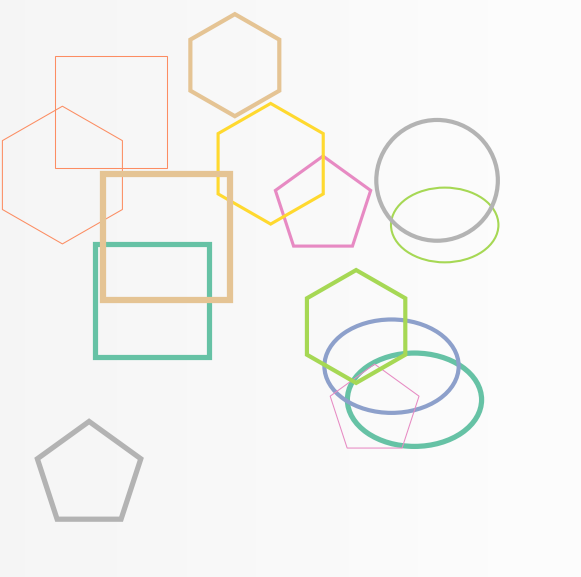[{"shape": "square", "thickness": 2.5, "radius": 0.49, "center": [0.262, 0.478]}, {"shape": "oval", "thickness": 2.5, "radius": 0.58, "center": [0.713, 0.307]}, {"shape": "hexagon", "thickness": 0.5, "radius": 0.6, "center": [0.107, 0.696]}, {"shape": "square", "thickness": 0.5, "radius": 0.48, "center": [0.191, 0.805]}, {"shape": "oval", "thickness": 2, "radius": 0.58, "center": [0.674, 0.365]}, {"shape": "pentagon", "thickness": 0.5, "radius": 0.4, "center": [0.644, 0.288]}, {"shape": "pentagon", "thickness": 1.5, "radius": 0.43, "center": [0.556, 0.643]}, {"shape": "hexagon", "thickness": 2, "radius": 0.49, "center": [0.613, 0.434]}, {"shape": "oval", "thickness": 1, "radius": 0.46, "center": [0.765, 0.61]}, {"shape": "hexagon", "thickness": 1.5, "radius": 0.52, "center": [0.466, 0.716]}, {"shape": "square", "thickness": 3, "radius": 0.54, "center": [0.286, 0.589]}, {"shape": "hexagon", "thickness": 2, "radius": 0.44, "center": [0.404, 0.886]}, {"shape": "circle", "thickness": 2, "radius": 0.52, "center": [0.752, 0.687]}, {"shape": "pentagon", "thickness": 2.5, "radius": 0.47, "center": [0.153, 0.176]}]